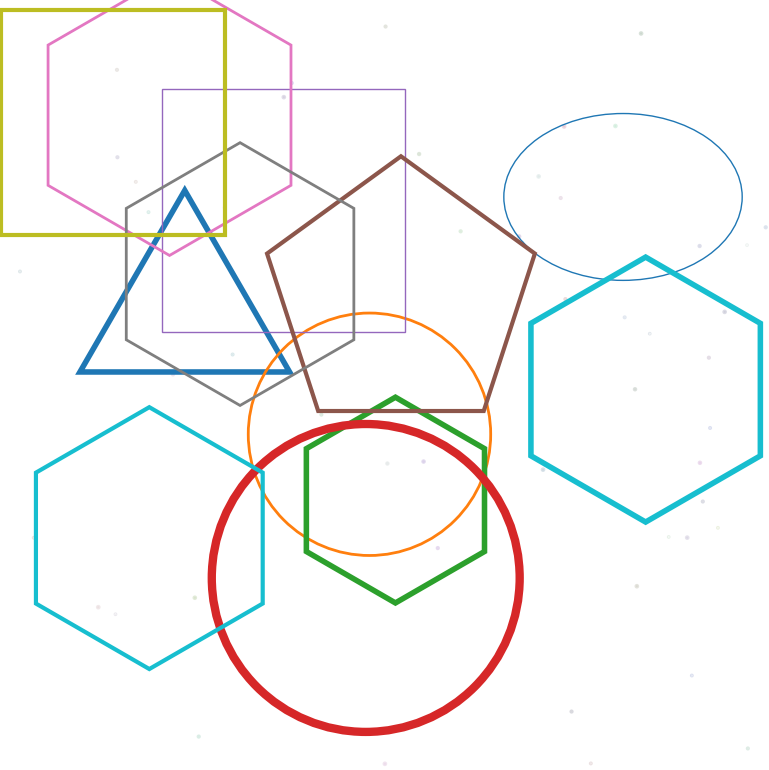[{"shape": "triangle", "thickness": 2, "radius": 0.79, "center": [0.24, 0.595]}, {"shape": "oval", "thickness": 0.5, "radius": 0.77, "center": [0.809, 0.744]}, {"shape": "circle", "thickness": 1, "radius": 0.79, "center": [0.48, 0.436]}, {"shape": "hexagon", "thickness": 2, "radius": 0.67, "center": [0.514, 0.351]}, {"shape": "circle", "thickness": 3, "radius": 1.0, "center": [0.475, 0.249]}, {"shape": "square", "thickness": 0.5, "radius": 0.79, "center": [0.368, 0.727]}, {"shape": "pentagon", "thickness": 1.5, "radius": 0.91, "center": [0.521, 0.614]}, {"shape": "hexagon", "thickness": 1, "radius": 0.91, "center": [0.22, 0.85]}, {"shape": "hexagon", "thickness": 1, "radius": 0.85, "center": [0.312, 0.644]}, {"shape": "square", "thickness": 1.5, "radius": 0.73, "center": [0.147, 0.841]}, {"shape": "hexagon", "thickness": 2, "radius": 0.86, "center": [0.838, 0.494]}, {"shape": "hexagon", "thickness": 1.5, "radius": 0.85, "center": [0.194, 0.301]}]